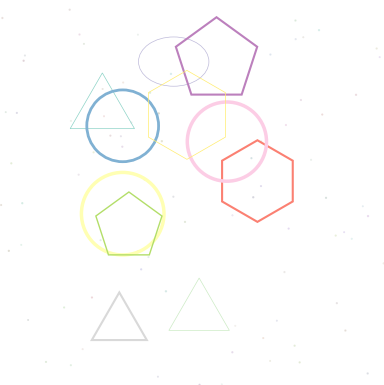[{"shape": "triangle", "thickness": 0.5, "radius": 0.48, "center": [0.266, 0.714]}, {"shape": "circle", "thickness": 2.5, "radius": 0.54, "center": [0.319, 0.445]}, {"shape": "oval", "thickness": 0.5, "radius": 0.46, "center": [0.451, 0.84]}, {"shape": "hexagon", "thickness": 1.5, "radius": 0.53, "center": [0.669, 0.53]}, {"shape": "circle", "thickness": 2, "radius": 0.47, "center": [0.319, 0.673]}, {"shape": "pentagon", "thickness": 1, "radius": 0.45, "center": [0.335, 0.411]}, {"shape": "circle", "thickness": 2.5, "radius": 0.51, "center": [0.589, 0.632]}, {"shape": "triangle", "thickness": 1.5, "radius": 0.41, "center": [0.31, 0.158]}, {"shape": "pentagon", "thickness": 1.5, "radius": 0.56, "center": [0.562, 0.844]}, {"shape": "triangle", "thickness": 0.5, "radius": 0.45, "center": [0.517, 0.187]}, {"shape": "hexagon", "thickness": 0.5, "radius": 0.58, "center": [0.486, 0.702]}]